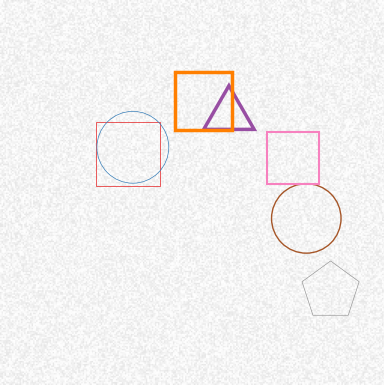[{"shape": "square", "thickness": 0.5, "radius": 0.42, "center": [0.332, 0.601]}, {"shape": "circle", "thickness": 0.5, "radius": 0.47, "center": [0.345, 0.617]}, {"shape": "triangle", "thickness": 2.5, "radius": 0.38, "center": [0.595, 0.702]}, {"shape": "square", "thickness": 2.5, "radius": 0.37, "center": [0.528, 0.738]}, {"shape": "circle", "thickness": 1, "radius": 0.45, "center": [0.796, 0.433]}, {"shape": "square", "thickness": 1.5, "radius": 0.34, "center": [0.76, 0.589]}, {"shape": "pentagon", "thickness": 0.5, "radius": 0.39, "center": [0.859, 0.244]}]